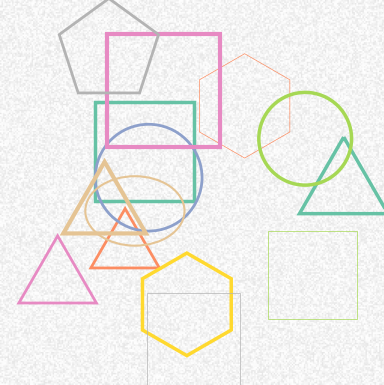[{"shape": "triangle", "thickness": 2.5, "radius": 0.66, "center": [0.893, 0.511]}, {"shape": "square", "thickness": 2.5, "radius": 0.65, "center": [0.376, 0.606]}, {"shape": "triangle", "thickness": 2, "radius": 0.51, "center": [0.325, 0.355]}, {"shape": "hexagon", "thickness": 0.5, "radius": 0.68, "center": [0.635, 0.725]}, {"shape": "circle", "thickness": 2, "radius": 0.69, "center": [0.386, 0.539]}, {"shape": "triangle", "thickness": 2, "radius": 0.58, "center": [0.15, 0.271]}, {"shape": "square", "thickness": 3, "radius": 0.73, "center": [0.425, 0.764]}, {"shape": "square", "thickness": 0.5, "radius": 0.57, "center": [0.812, 0.285]}, {"shape": "circle", "thickness": 2.5, "radius": 0.6, "center": [0.793, 0.64]}, {"shape": "hexagon", "thickness": 2.5, "radius": 0.67, "center": [0.485, 0.209]}, {"shape": "triangle", "thickness": 3, "radius": 0.62, "center": [0.272, 0.456]}, {"shape": "oval", "thickness": 1.5, "radius": 0.64, "center": [0.35, 0.452]}, {"shape": "square", "thickness": 0.5, "radius": 0.6, "center": [0.504, 0.119]}, {"shape": "pentagon", "thickness": 2, "radius": 0.68, "center": [0.283, 0.868]}]